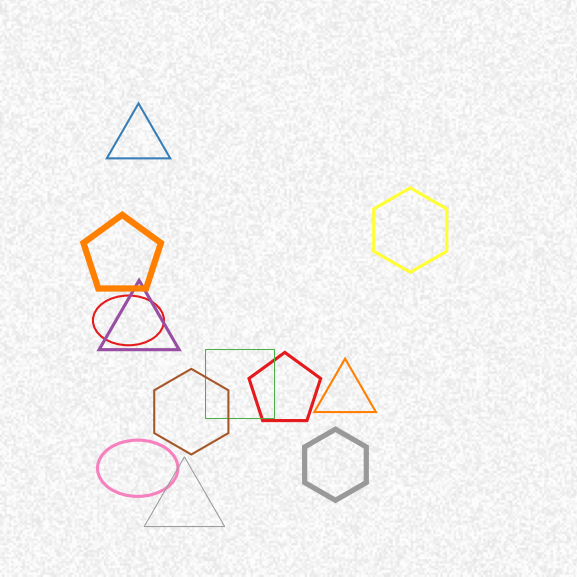[{"shape": "oval", "thickness": 1, "radius": 0.31, "center": [0.222, 0.444]}, {"shape": "pentagon", "thickness": 1.5, "radius": 0.33, "center": [0.493, 0.324]}, {"shape": "triangle", "thickness": 1, "radius": 0.32, "center": [0.24, 0.757]}, {"shape": "square", "thickness": 0.5, "radius": 0.3, "center": [0.415, 0.335]}, {"shape": "triangle", "thickness": 1.5, "radius": 0.4, "center": [0.241, 0.434]}, {"shape": "pentagon", "thickness": 3, "radius": 0.35, "center": [0.212, 0.557]}, {"shape": "triangle", "thickness": 1, "radius": 0.31, "center": [0.598, 0.316]}, {"shape": "hexagon", "thickness": 1.5, "radius": 0.37, "center": [0.71, 0.601]}, {"shape": "hexagon", "thickness": 1, "radius": 0.37, "center": [0.331, 0.286]}, {"shape": "oval", "thickness": 1.5, "radius": 0.35, "center": [0.238, 0.188]}, {"shape": "triangle", "thickness": 0.5, "radius": 0.4, "center": [0.319, 0.128]}, {"shape": "hexagon", "thickness": 2.5, "radius": 0.31, "center": [0.581, 0.194]}]